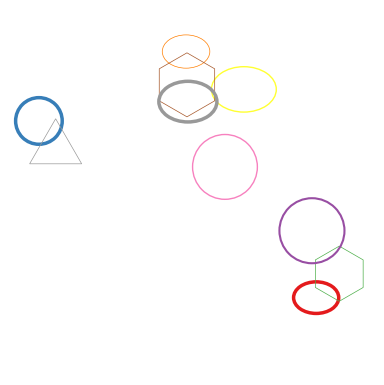[{"shape": "oval", "thickness": 2.5, "radius": 0.29, "center": [0.821, 0.227]}, {"shape": "circle", "thickness": 2.5, "radius": 0.3, "center": [0.101, 0.686]}, {"shape": "hexagon", "thickness": 0.5, "radius": 0.36, "center": [0.881, 0.289]}, {"shape": "circle", "thickness": 1.5, "radius": 0.42, "center": [0.81, 0.401]}, {"shape": "oval", "thickness": 0.5, "radius": 0.31, "center": [0.483, 0.866]}, {"shape": "oval", "thickness": 1, "radius": 0.42, "center": [0.633, 0.768]}, {"shape": "hexagon", "thickness": 0.5, "radius": 0.42, "center": [0.486, 0.78]}, {"shape": "circle", "thickness": 1, "radius": 0.42, "center": [0.584, 0.566]}, {"shape": "oval", "thickness": 2.5, "radius": 0.38, "center": [0.488, 0.736]}, {"shape": "triangle", "thickness": 0.5, "radius": 0.39, "center": [0.145, 0.614]}]